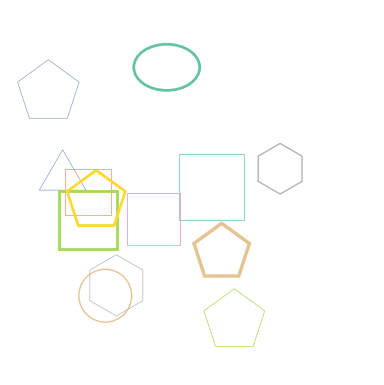[{"shape": "oval", "thickness": 2, "radius": 0.43, "center": [0.433, 0.825]}, {"shape": "square", "thickness": 0.5, "radius": 0.43, "center": [0.549, 0.514]}, {"shape": "square", "thickness": 0.5, "radius": 0.3, "center": [0.229, 0.501]}, {"shape": "triangle", "thickness": 0.5, "radius": 0.35, "center": [0.163, 0.541]}, {"shape": "pentagon", "thickness": 0.5, "radius": 0.42, "center": [0.126, 0.761]}, {"shape": "square", "thickness": 0.5, "radius": 0.34, "center": [0.398, 0.431]}, {"shape": "pentagon", "thickness": 0.5, "radius": 0.41, "center": [0.609, 0.167]}, {"shape": "square", "thickness": 2, "radius": 0.37, "center": [0.229, 0.428]}, {"shape": "pentagon", "thickness": 2, "radius": 0.4, "center": [0.25, 0.478]}, {"shape": "circle", "thickness": 1, "radius": 0.34, "center": [0.273, 0.232]}, {"shape": "pentagon", "thickness": 2.5, "radius": 0.38, "center": [0.576, 0.344]}, {"shape": "hexagon", "thickness": 0.5, "radius": 0.4, "center": [0.302, 0.259]}, {"shape": "hexagon", "thickness": 1, "radius": 0.33, "center": [0.728, 0.562]}]